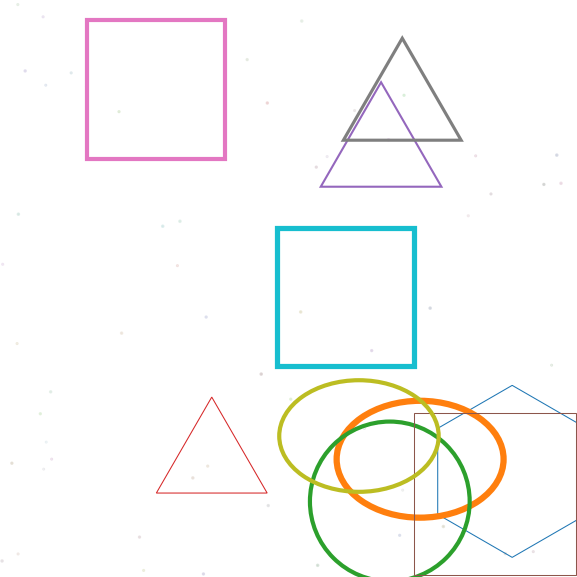[{"shape": "hexagon", "thickness": 0.5, "radius": 0.74, "center": [0.887, 0.183]}, {"shape": "oval", "thickness": 3, "radius": 0.72, "center": [0.727, 0.204]}, {"shape": "circle", "thickness": 2, "radius": 0.69, "center": [0.675, 0.131]}, {"shape": "triangle", "thickness": 0.5, "radius": 0.55, "center": [0.367, 0.201]}, {"shape": "triangle", "thickness": 1, "radius": 0.6, "center": [0.66, 0.736]}, {"shape": "square", "thickness": 0.5, "radius": 0.7, "center": [0.856, 0.144]}, {"shape": "square", "thickness": 2, "radius": 0.6, "center": [0.27, 0.844]}, {"shape": "triangle", "thickness": 1.5, "radius": 0.59, "center": [0.697, 0.815]}, {"shape": "oval", "thickness": 2, "radius": 0.69, "center": [0.622, 0.244]}, {"shape": "square", "thickness": 2.5, "radius": 0.59, "center": [0.598, 0.485]}]